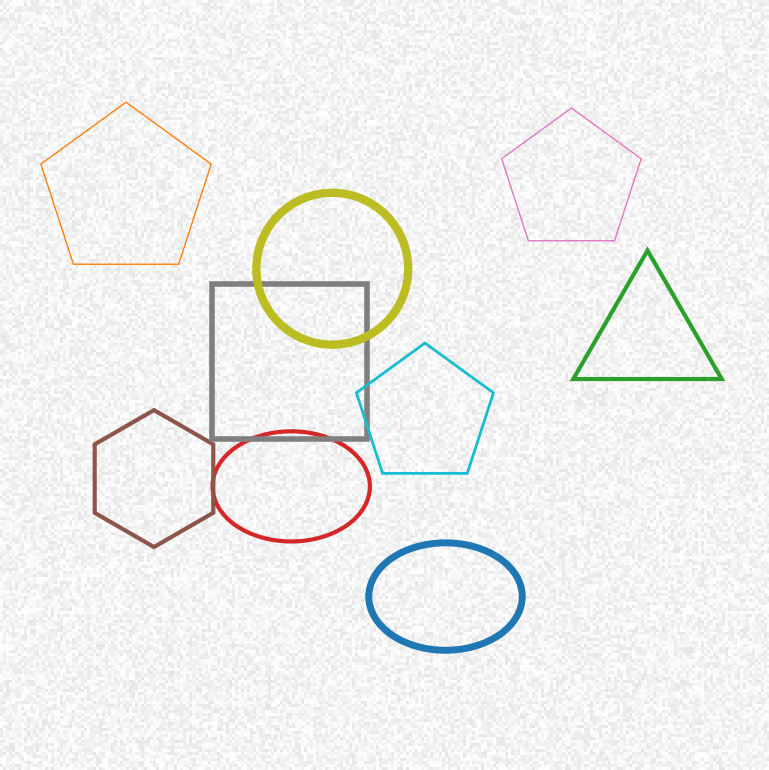[{"shape": "oval", "thickness": 2.5, "radius": 0.5, "center": [0.579, 0.225]}, {"shape": "pentagon", "thickness": 0.5, "radius": 0.58, "center": [0.164, 0.751]}, {"shape": "triangle", "thickness": 1.5, "radius": 0.56, "center": [0.841, 0.563]}, {"shape": "oval", "thickness": 1.5, "radius": 0.51, "center": [0.378, 0.368]}, {"shape": "hexagon", "thickness": 1.5, "radius": 0.44, "center": [0.2, 0.378]}, {"shape": "pentagon", "thickness": 0.5, "radius": 0.48, "center": [0.742, 0.764]}, {"shape": "square", "thickness": 2, "radius": 0.5, "center": [0.376, 0.53]}, {"shape": "circle", "thickness": 3, "radius": 0.49, "center": [0.432, 0.651]}, {"shape": "pentagon", "thickness": 1, "radius": 0.47, "center": [0.552, 0.461]}]